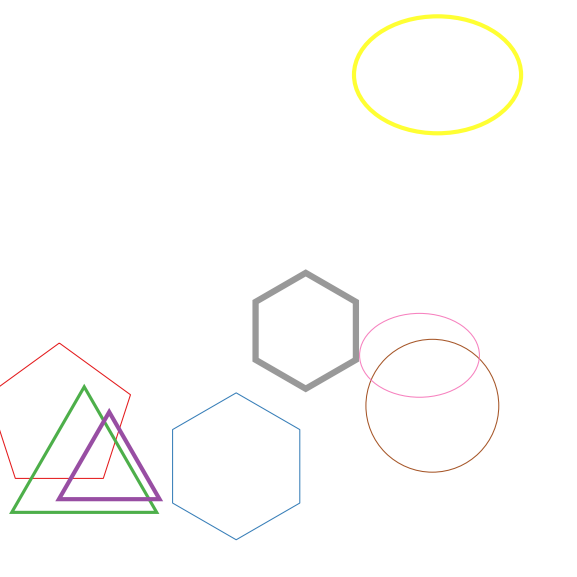[{"shape": "pentagon", "thickness": 0.5, "radius": 0.65, "center": [0.103, 0.276]}, {"shape": "hexagon", "thickness": 0.5, "radius": 0.64, "center": [0.409, 0.192]}, {"shape": "triangle", "thickness": 1.5, "radius": 0.72, "center": [0.146, 0.184]}, {"shape": "triangle", "thickness": 2, "radius": 0.5, "center": [0.189, 0.185]}, {"shape": "oval", "thickness": 2, "radius": 0.72, "center": [0.758, 0.87]}, {"shape": "circle", "thickness": 0.5, "radius": 0.58, "center": [0.749, 0.297]}, {"shape": "oval", "thickness": 0.5, "radius": 0.52, "center": [0.726, 0.384]}, {"shape": "hexagon", "thickness": 3, "radius": 0.5, "center": [0.529, 0.426]}]